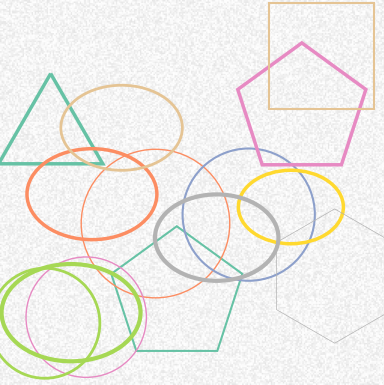[{"shape": "triangle", "thickness": 2.5, "radius": 0.78, "center": [0.132, 0.653]}, {"shape": "pentagon", "thickness": 1.5, "radius": 0.89, "center": [0.459, 0.233]}, {"shape": "oval", "thickness": 2.5, "radius": 0.84, "center": [0.239, 0.496]}, {"shape": "circle", "thickness": 1, "radius": 0.96, "center": [0.404, 0.419]}, {"shape": "circle", "thickness": 1.5, "radius": 0.86, "center": [0.646, 0.443]}, {"shape": "circle", "thickness": 1, "radius": 0.78, "center": [0.224, 0.176]}, {"shape": "pentagon", "thickness": 2.5, "radius": 0.87, "center": [0.784, 0.714]}, {"shape": "oval", "thickness": 3, "radius": 0.9, "center": [0.185, 0.188]}, {"shape": "circle", "thickness": 2, "radius": 0.71, "center": [0.116, 0.16]}, {"shape": "oval", "thickness": 2.5, "radius": 0.68, "center": [0.756, 0.462]}, {"shape": "square", "thickness": 1.5, "radius": 0.69, "center": [0.835, 0.855]}, {"shape": "oval", "thickness": 2, "radius": 0.79, "center": [0.316, 0.668]}, {"shape": "hexagon", "thickness": 0.5, "radius": 0.87, "center": [0.869, 0.283]}, {"shape": "oval", "thickness": 3, "radius": 0.8, "center": [0.563, 0.383]}]